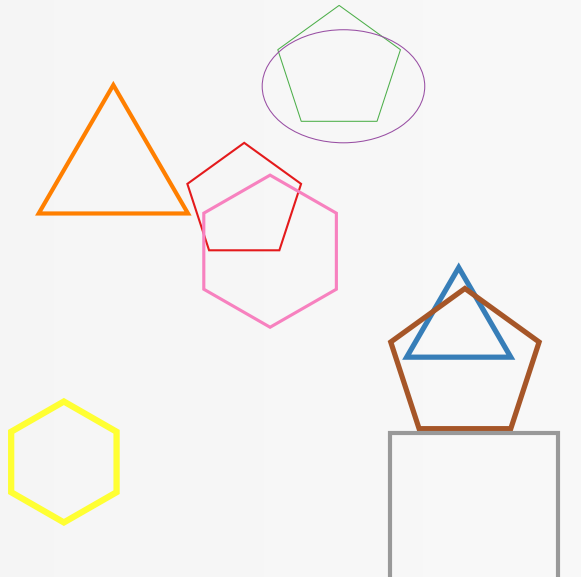[{"shape": "pentagon", "thickness": 1, "radius": 0.51, "center": [0.42, 0.649]}, {"shape": "triangle", "thickness": 2.5, "radius": 0.52, "center": [0.789, 0.432]}, {"shape": "pentagon", "thickness": 0.5, "radius": 0.55, "center": [0.583, 0.879]}, {"shape": "oval", "thickness": 0.5, "radius": 0.7, "center": [0.591, 0.85]}, {"shape": "triangle", "thickness": 2, "radius": 0.74, "center": [0.195, 0.704]}, {"shape": "hexagon", "thickness": 3, "radius": 0.52, "center": [0.11, 0.199]}, {"shape": "pentagon", "thickness": 2.5, "radius": 0.67, "center": [0.8, 0.365]}, {"shape": "hexagon", "thickness": 1.5, "radius": 0.66, "center": [0.465, 0.564]}, {"shape": "square", "thickness": 2, "radius": 0.72, "center": [0.816, 0.105]}]